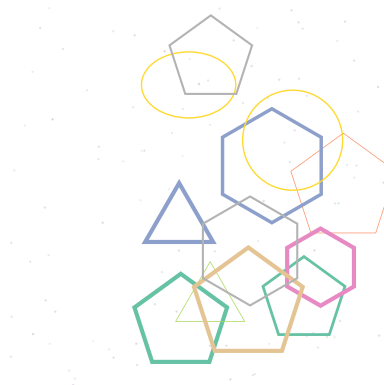[{"shape": "pentagon", "thickness": 2, "radius": 0.56, "center": [0.79, 0.222]}, {"shape": "pentagon", "thickness": 3, "radius": 0.63, "center": [0.47, 0.162]}, {"shape": "pentagon", "thickness": 0.5, "radius": 0.72, "center": [0.892, 0.511]}, {"shape": "hexagon", "thickness": 2.5, "radius": 0.74, "center": [0.706, 0.569]}, {"shape": "triangle", "thickness": 3, "radius": 0.51, "center": [0.465, 0.422]}, {"shape": "hexagon", "thickness": 3, "radius": 0.5, "center": [0.833, 0.306]}, {"shape": "triangle", "thickness": 0.5, "radius": 0.52, "center": [0.546, 0.217]}, {"shape": "oval", "thickness": 1, "radius": 0.61, "center": [0.49, 0.779]}, {"shape": "circle", "thickness": 1, "radius": 0.65, "center": [0.76, 0.636]}, {"shape": "pentagon", "thickness": 3, "radius": 0.74, "center": [0.645, 0.209]}, {"shape": "pentagon", "thickness": 1.5, "radius": 0.56, "center": [0.548, 0.847]}, {"shape": "hexagon", "thickness": 1.5, "radius": 0.71, "center": [0.65, 0.348]}]